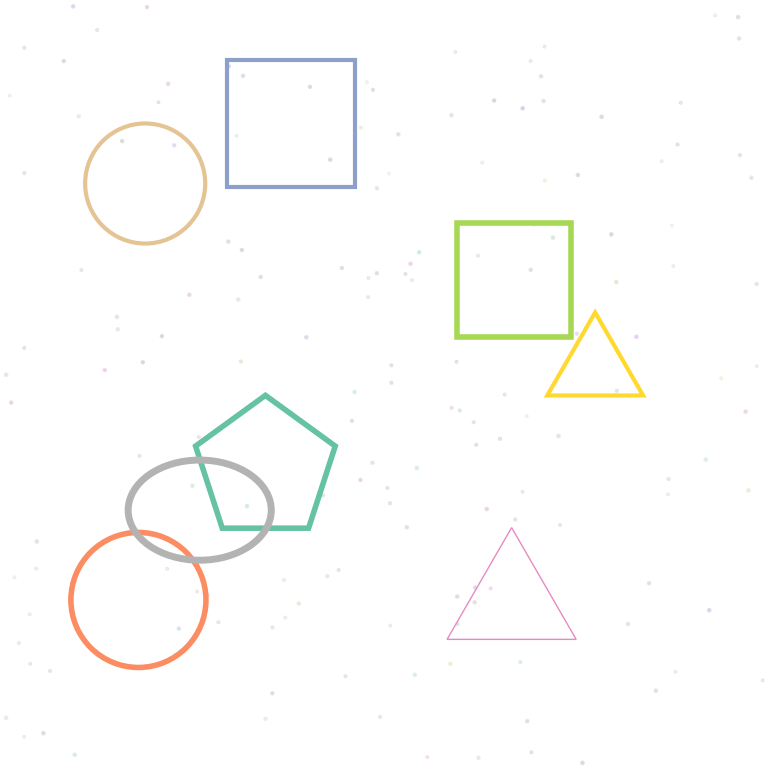[{"shape": "pentagon", "thickness": 2, "radius": 0.48, "center": [0.345, 0.391]}, {"shape": "circle", "thickness": 2, "radius": 0.44, "center": [0.18, 0.221]}, {"shape": "square", "thickness": 1.5, "radius": 0.41, "center": [0.378, 0.839]}, {"shape": "triangle", "thickness": 0.5, "radius": 0.48, "center": [0.664, 0.218]}, {"shape": "square", "thickness": 2, "radius": 0.37, "center": [0.667, 0.636]}, {"shape": "triangle", "thickness": 1.5, "radius": 0.36, "center": [0.773, 0.522]}, {"shape": "circle", "thickness": 1.5, "radius": 0.39, "center": [0.189, 0.762]}, {"shape": "oval", "thickness": 2.5, "radius": 0.46, "center": [0.259, 0.337]}]